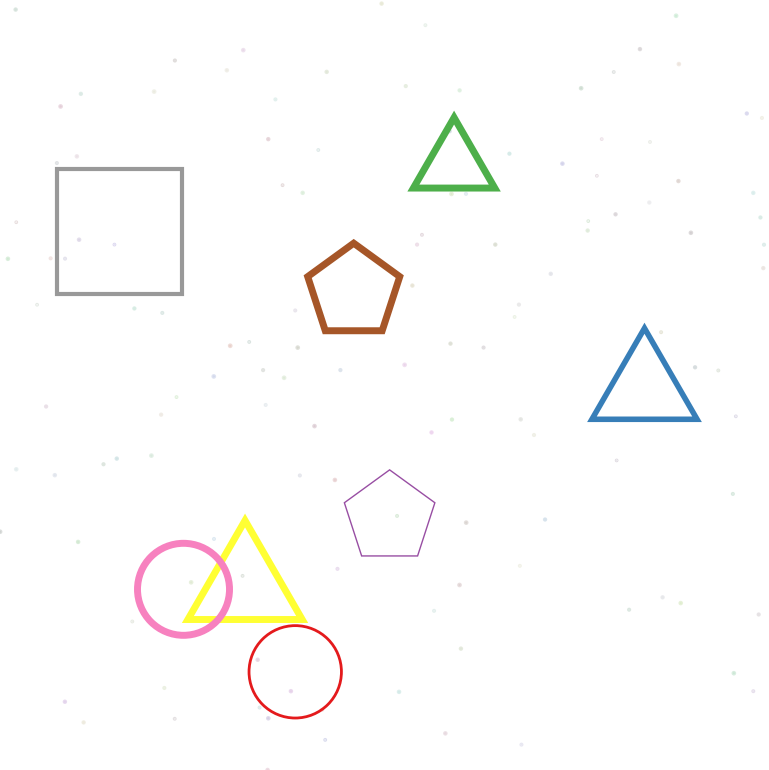[{"shape": "circle", "thickness": 1, "radius": 0.3, "center": [0.383, 0.128]}, {"shape": "triangle", "thickness": 2, "radius": 0.39, "center": [0.837, 0.495]}, {"shape": "triangle", "thickness": 2.5, "radius": 0.31, "center": [0.59, 0.786]}, {"shape": "pentagon", "thickness": 0.5, "radius": 0.31, "center": [0.506, 0.328]}, {"shape": "triangle", "thickness": 2.5, "radius": 0.43, "center": [0.318, 0.238]}, {"shape": "pentagon", "thickness": 2.5, "radius": 0.31, "center": [0.459, 0.621]}, {"shape": "circle", "thickness": 2.5, "radius": 0.3, "center": [0.238, 0.235]}, {"shape": "square", "thickness": 1.5, "radius": 0.41, "center": [0.155, 0.699]}]